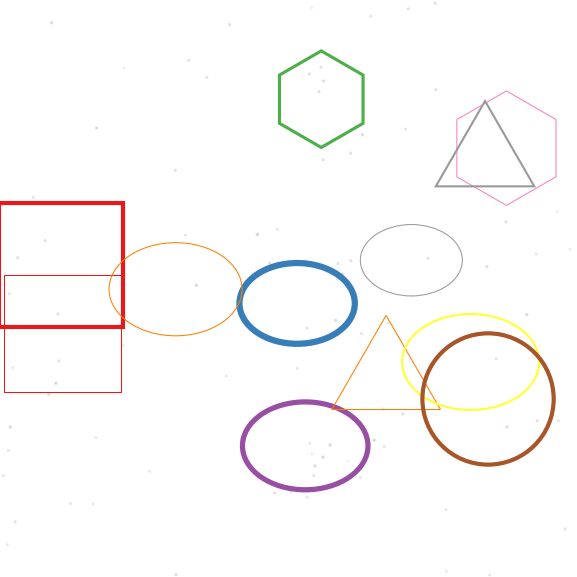[{"shape": "square", "thickness": 2, "radius": 0.54, "center": [0.106, 0.541]}, {"shape": "square", "thickness": 0.5, "radius": 0.51, "center": [0.108, 0.422]}, {"shape": "oval", "thickness": 3, "radius": 0.5, "center": [0.515, 0.474]}, {"shape": "hexagon", "thickness": 1.5, "radius": 0.42, "center": [0.556, 0.827]}, {"shape": "oval", "thickness": 2.5, "radius": 0.54, "center": [0.529, 0.227]}, {"shape": "triangle", "thickness": 0.5, "radius": 0.54, "center": [0.669, 0.344]}, {"shape": "oval", "thickness": 0.5, "radius": 0.58, "center": [0.304, 0.498]}, {"shape": "oval", "thickness": 1, "radius": 0.59, "center": [0.815, 0.372]}, {"shape": "circle", "thickness": 2, "radius": 0.57, "center": [0.845, 0.308]}, {"shape": "hexagon", "thickness": 0.5, "radius": 0.5, "center": [0.877, 0.743]}, {"shape": "oval", "thickness": 0.5, "radius": 0.44, "center": [0.712, 0.548]}, {"shape": "triangle", "thickness": 1, "radius": 0.49, "center": [0.84, 0.726]}]